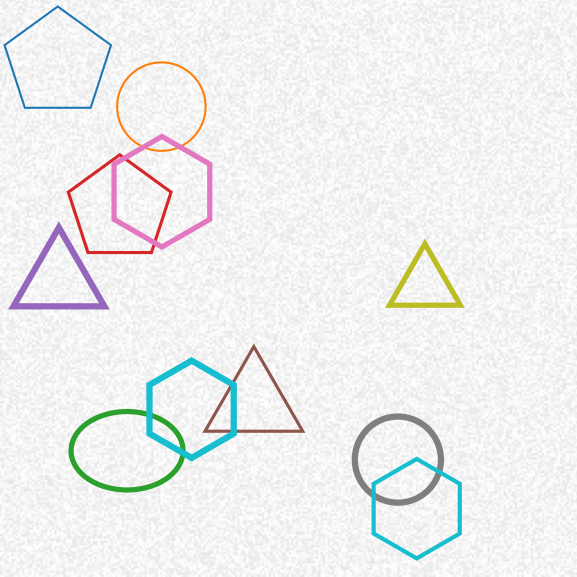[{"shape": "pentagon", "thickness": 1, "radius": 0.48, "center": [0.1, 0.891]}, {"shape": "circle", "thickness": 1, "radius": 0.38, "center": [0.279, 0.815]}, {"shape": "oval", "thickness": 2.5, "radius": 0.48, "center": [0.22, 0.219]}, {"shape": "pentagon", "thickness": 1.5, "radius": 0.47, "center": [0.207, 0.638]}, {"shape": "triangle", "thickness": 3, "radius": 0.45, "center": [0.102, 0.514]}, {"shape": "triangle", "thickness": 1.5, "radius": 0.49, "center": [0.44, 0.301]}, {"shape": "hexagon", "thickness": 2.5, "radius": 0.48, "center": [0.28, 0.667]}, {"shape": "circle", "thickness": 3, "radius": 0.37, "center": [0.689, 0.203]}, {"shape": "triangle", "thickness": 2.5, "radius": 0.35, "center": [0.736, 0.506]}, {"shape": "hexagon", "thickness": 3, "radius": 0.42, "center": [0.332, 0.29]}, {"shape": "hexagon", "thickness": 2, "radius": 0.43, "center": [0.722, 0.118]}]